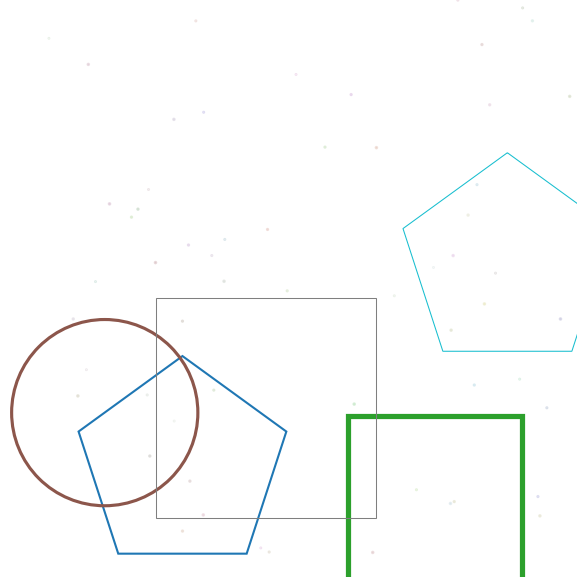[{"shape": "pentagon", "thickness": 1, "radius": 0.95, "center": [0.316, 0.193]}, {"shape": "square", "thickness": 2.5, "radius": 0.75, "center": [0.753, 0.129]}, {"shape": "circle", "thickness": 1.5, "radius": 0.81, "center": [0.181, 0.285]}, {"shape": "square", "thickness": 0.5, "radius": 0.95, "center": [0.461, 0.293]}, {"shape": "pentagon", "thickness": 0.5, "radius": 0.95, "center": [0.879, 0.545]}]